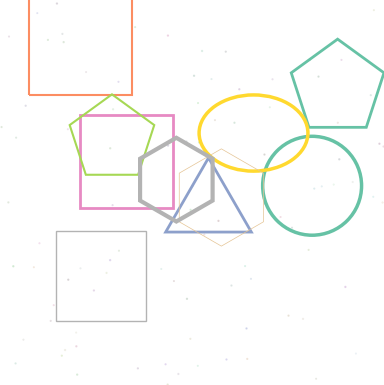[{"shape": "pentagon", "thickness": 2, "radius": 0.63, "center": [0.877, 0.772]}, {"shape": "circle", "thickness": 2.5, "radius": 0.64, "center": [0.811, 0.518]}, {"shape": "square", "thickness": 1.5, "radius": 0.67, "center": [0.21, 0.887]}, {"shape": "triangle", "thickness": 2, "radius": 0.64, "center": [0.542, 0.461]}, {"shape": "square", "thickness": 2, "radius": 0.6, "center": [0.328, 0.581]}, {"shape": "pentagon", "thickness": 1.5, "radius": 0.58, "center": [0.291, 0.639]}, {"shape": "oval", "thickness": 2.5, "radius": 0.71, "center": [0.658, 0.654]}, {"shape": "hexagon", "thickness": 0.5, "radius": 0.63, "center": [0.575, 0.487]}, {"shape": "square", "thickness": 1, "radius": 0.58, "center": [0.263, 0.283]}, {"shape": "hexagon", "thickness": 3, "radius": 0.54, "center": [0.458, 0.533]}]